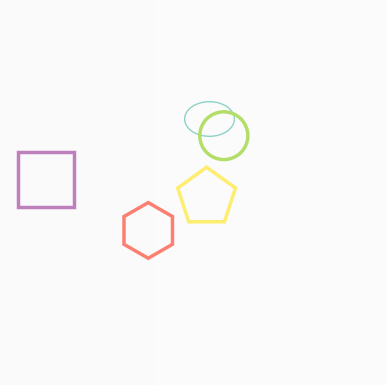[{"shape": "oval", "thickness": 1, "radius": 0.32, "center": [0.541, 0.691]}, {"shape": "hexagon", "thickness": 2.5, "radius": 0.36, "center": [0.383, 0.402]}, {"shape": "circle", "thickness": 2.5, "radius": 0.31, "center": [0.578, 0.648]}, {"shape": "square", "thickness": 2.5, "radius": 0.36, "center": [0.119, 0.533]}, {"shape": "pentagon", "thickness": 2.5, "radius": 0.39, "center": [0.533, 0.487]}]